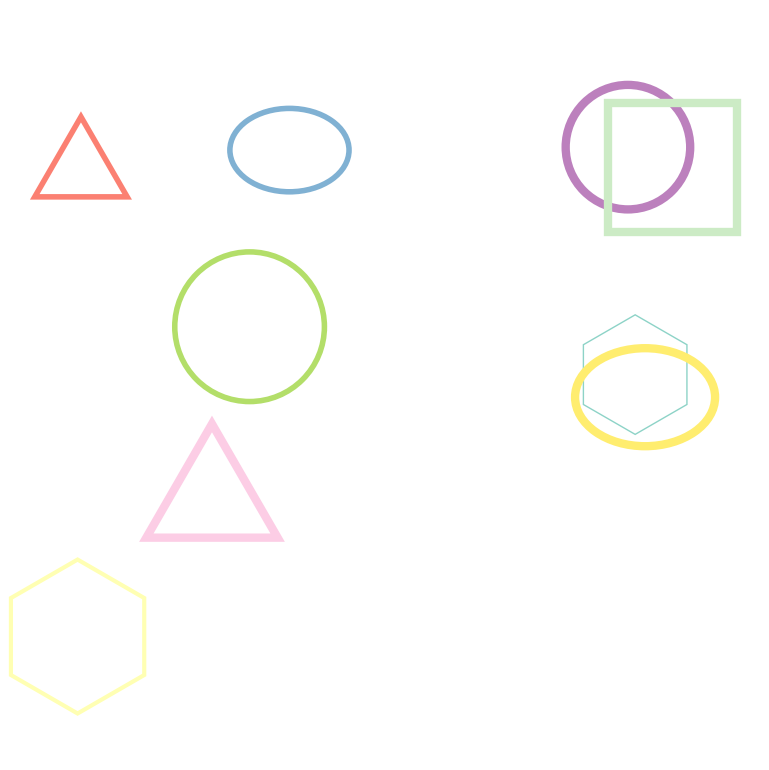[{"shape": "hexagon", "thickness": 0.5, "radius": 0.39, "center": [0.825, 0.513]}, {"shape": "hexagon", "thickness": 1.5, "radius": 0.5, "center": [0.101, 0.173]}, {"shape": "triangle", "thickness": 2, "radius": 0.35, "center": [0.105, 0.779]}, {"shape": "oval", "thickness": 2, "radius": 0.39, "center": [0.376, 0.805]}, {"shape": "circle", "thickness": 2, "radius": 0.49, "center": [0.324, 0.576]}, {"shape": "triangle", "thickness": 3, "radius": 0.49, "center": [0.275, 0.351]}, {"shape": "circle", "thickness": 3, "radius": 0.4, "center": [0.815, 0.809]}, {"shape": "square", "thickness": 3, "radius": 0.42, "center": [0.874, 0.783]}, {"shape": "oval", "thickness": 3, "radius": 0.45, "center": [0.838, 0.484]}]